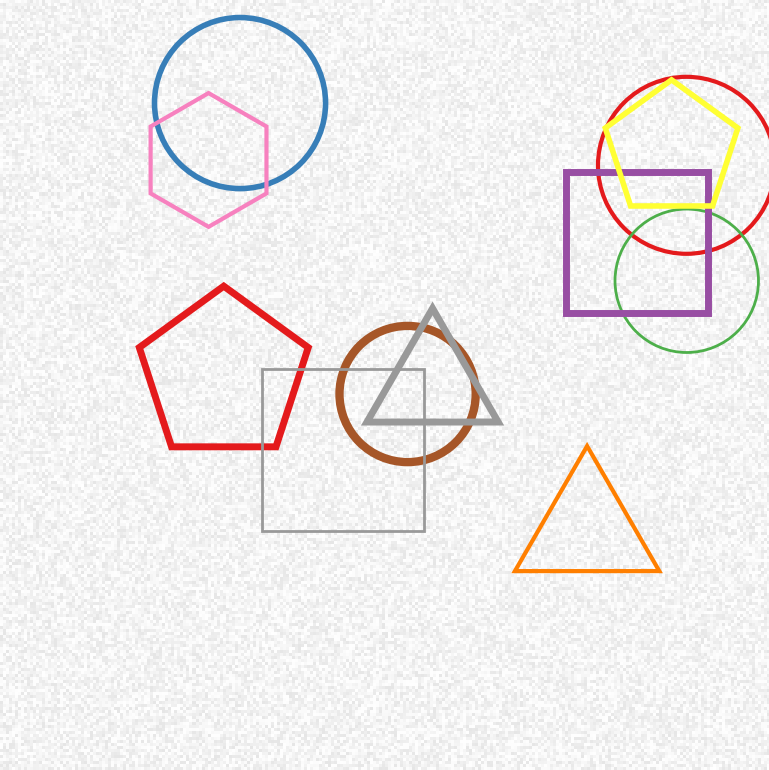[{"shape": "circle", "thickness": 1.5, "radius": 0.57, "center": [0.892, 0.785]}, {"shape": "pentagon", "thickness": 2.5, "radius": 0.58, "center": [0.291, 0.513]}, {"shape": "circle", "thickness": 2, "radius": 0.56, "center": [0.312, 0.866]}, {"shape": "circle", "thickness": 1, "radius": 0.47, "center": [0.892, 0.635]}, {"shape": "square", "thickness": 2.5, "radius": 0.46, "center": [0.827, 0.685]}, {"shape": "triangle", "thickness": 1.5, "radius": 0.54, "center": [0.762, 0.312]}, {"shape": "pentagon", "thickness": 2, "radius": 0.45, "center": [0.872, 0.806]}, {"shape": "circle", "thickness": 3, "radius": 0.44, "center": [0.529, 0.488]}, {"shape": "hexagon", "thickness": 1.5, "radius": 0.43, "center": [0.271, 0.792]}, {"shape": "square", "thickness": 1, "radius": 0.53, "center": [0.445, 0.416]}, {"shape": "triangle", "thickness": 2.5, "radius": 0.49, "center": [0.562, 0.501]}]